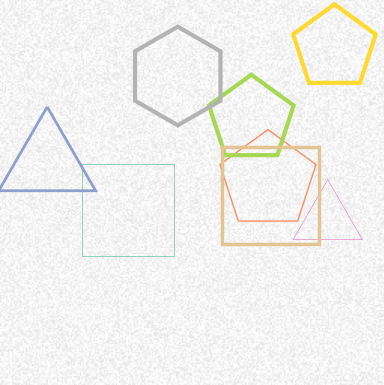[{"shape": "square", "thickness": 0.5, "radius": 0.59, "center": [0.332, 0.455]}, {"shape": "pentagon", "thickness": 1, "radius": 0.66, "center": [0.696, 0.532]}, {"shape": "triangle", "thickness": 2, "radius": 0.73, "center": [0.123, 0.577]}, {"shape": "triangle", "thickness": 0.5, "radius": 0.52, "center": [0.851, 0.43]}, {"shape": "pentagon", "thickness": 3, "radius": 0.58, "center": [0.653, 0.69]}, {"shape": "pentagon", "thickness": 3, "radius": 0.56, "center": [0.869, 0.876]}, {"shape": "square", "thickness": 2.5, "radius": 0.63, "center": [0.703, 0.492]}, {"shape": "hexagon", "thickness": 3, "radius": 0.64, "center": [0.462, 0.803]}]